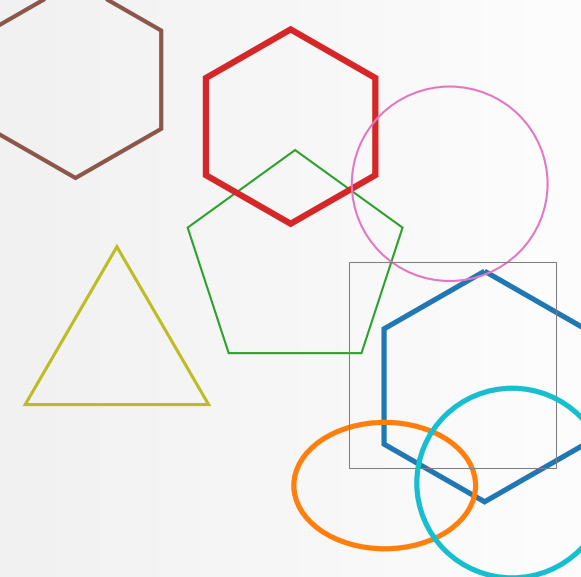[{"shape": "hexagon", "thickness": 2.5, "radius": 1.0, "center": [0.834, 0.33]}, {"shape": "oval", "thickness": 2.5, "radius": 0.78, "center": [0.662, 0.158]}, {"shape": "pentagon", "thickness": 1, "radius": 0.97, "center": [0.508, 0.545]}, {"shape": "hexagon", "thickness": 3, "radius": 0.84, "center": [0.5, 0.78]}, {"shape": "hexagon", "thickness": 2, "radius": 0.85, "center": [0.13, 0.861]}, {"shape": "circle", "thickness": 1, "radius": 0.84, "center": [0.774, 0.681]}, {"shape": "square", "thickness": 0.5, "radius": 0.89, "center": [0.779, 0.367]}, {"shape": "triangle", "thickness": 1.5, "radius": 0.91, "center": [0.201, 0.39]}, {"shape": "circle", "thickness": 2.5, "radius": 0.82, "center": [0.881, 0.163]}]